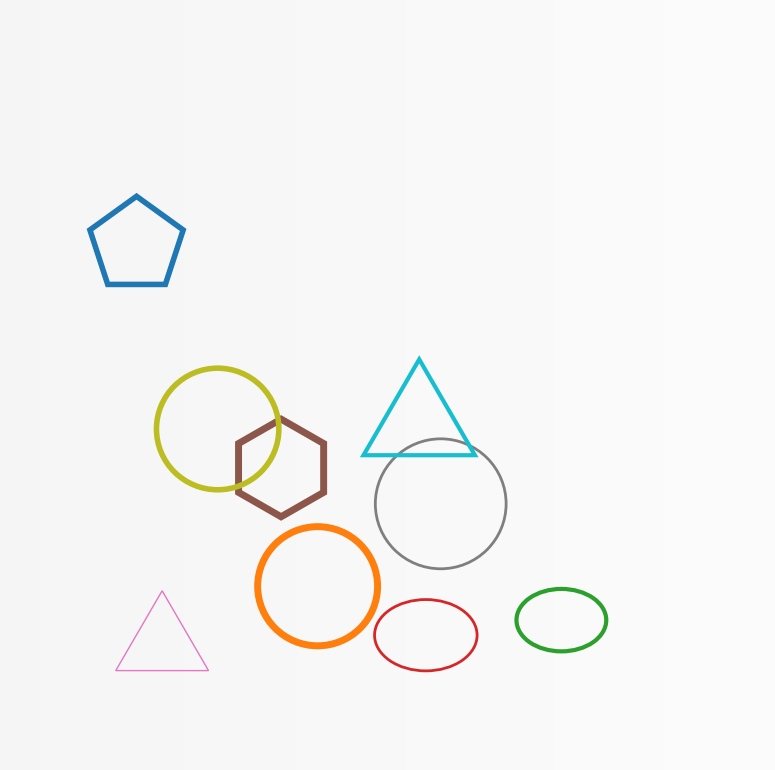[{"shape": "pentagon", "thickness": 2, "radius": 0.32, "center": [0.176, 0.682]}, {"shape": "circle", "thickness": 2.5, "radius": 0.39, "center": [0.41, 0.239]}, {"shape": "oval", "thickness": 1.5, "radius": 0.29, "center": [0.724, 0.195]}, {"shape": "oval", "thickness": 1, "radius": 0.33, "center": [0.549, 0.175]}, {"shape": "hexagon", "thickness": 2.5, "radius": 0.32, "center": [0.363, 0.392]}, {"shape": "triangle", "thickness": 0.5, "radius": 0.35, "center": [0.209, 0.164]}, {"shape": "circle", "thickness": 1, "radius": 0.42, "center": [0.569, 0.346]}, {"shape": "circle", "thickness": 2, "radius": 0.39, "center": [0.281, 0.443]}, {"shape": "triangle", "thickness": 1.5, "radius": 0.41, "center": [0.541, 0.45]}]